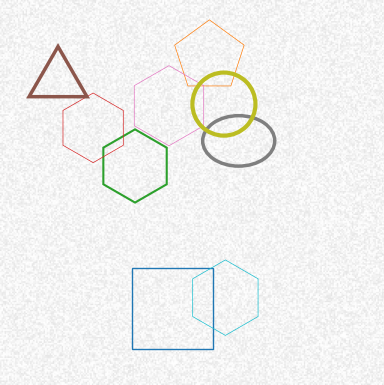[{"shape": "square", "thickness": 1, "radius": 0.53, "center": [0.448, 0.199]}, {"shape": "pentagon", "thickness": 0.5, "radius": 0.47, "center": [0.544, 0.854]}, {"shape": "hexagon", "thickness": 1.5, "radius": 0.48, "center": [0.351, 0.569]}, {"shape": "hexagon", "thickness": 0.5, "radius": 0.45, "center": [0.242, 0.668]}, {"shape": "triangle", "thickness": 2.5, "radius": 0.43, "center": [0.151, 0.792]}, {"shape": "hexagon", "thickness": 0.5, "radius": 0.52, "center": [0.439, 0.725]}, {"shape": "oval", "thickness": 2.5, "radius": 0.47, "center": [0.62, 0.634]}, {"shape": "circle", "thickness": 3, "radius": 0.41, "center": [0.582, 0.73]}, {"shape": "hexagon", "thickness": 0.5, "radius": 0.49, "center": [0.585, 0.227]}]